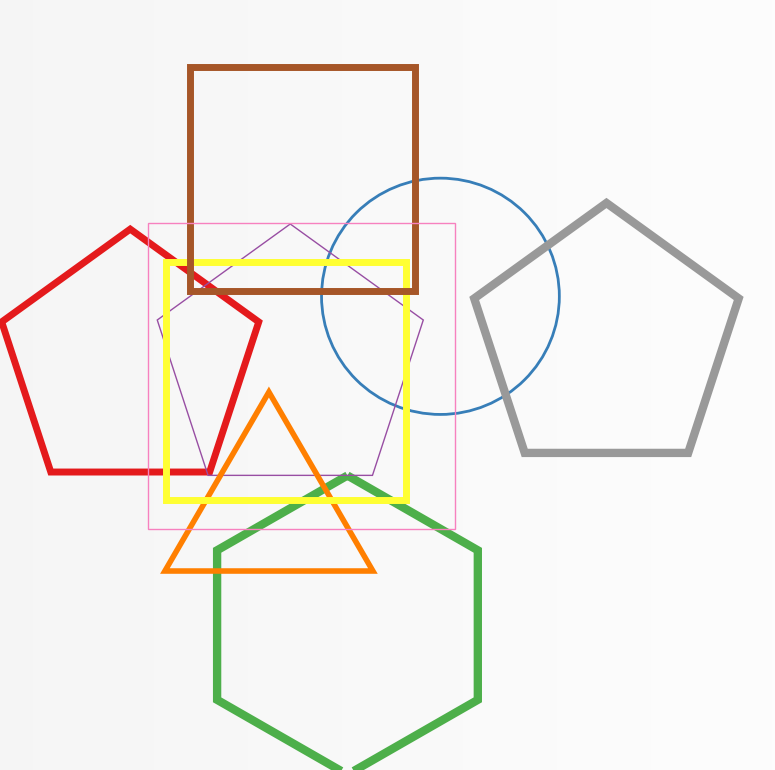[{"shape": "pentagon", "thickness": 2.5, "radius": 0.87, "center": [0.168, 0.528]}, {"shape": "circle", "thickness": 1, "radius": 0.77, "center": [0.568, 0.615]}, {"shape": "hexagon", "thickness": 3, "radius": 0.97, "center": [0.448, 0.188]}, {"shape": "pentagon", "thickness": 0.5, "radius": 0.9, "center": [0.375, 0.529]}, {"shape": "triangle", "thickness": 2, "radius": 0.77, "center": [0.347, 0.336]}, {"shape": "square", "thickness": 2.5, "radius": 0.77, "center": [0.369, 0.506]}, {"shape": "square", "thickness": 2.5, "radius": 0.72, "center": [0.39, 0.768]}, {"shape": "square", "thickness": 0.5, "radius": 0.99, "center": [0.389, 0.511]}, {"shape": "pentagon", "thickness": 3, "radius": 0.9, "center": [0.783, 0.557]}]